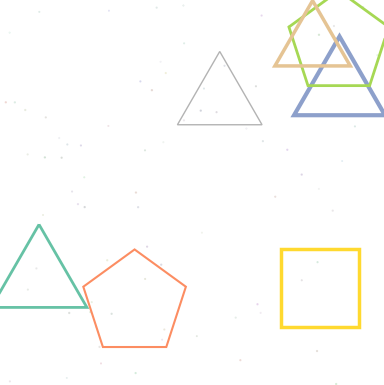[{"shape": "triangle", "thickness": 2, "radius": 0.72, "center": [0.101, 0.273]}, {"shape": "pentagon", "thickness": 1.5, "radius": 0.7, "center": [0.35, 0.212]}, {"shape": "triangle", "thickness": 3, "radius": 0.68, "center": [0.882, 0.769]}, {"shape": "pentagon", "thickness": 2, "radius": 0.68, "center": [0.88, 0.888]}, {"shape": "square", "thickness": 2.5, "radius": 0.51, "center": [0.832, 0.252]}, {"shape": "triangle", "thickness": 2.5, "radius": 0.57, "center": [0.812, 0.885]}, {"shape": "triangle", "thickness": 1, "radius": 0.63, "center": [0.571, 0.739]}]